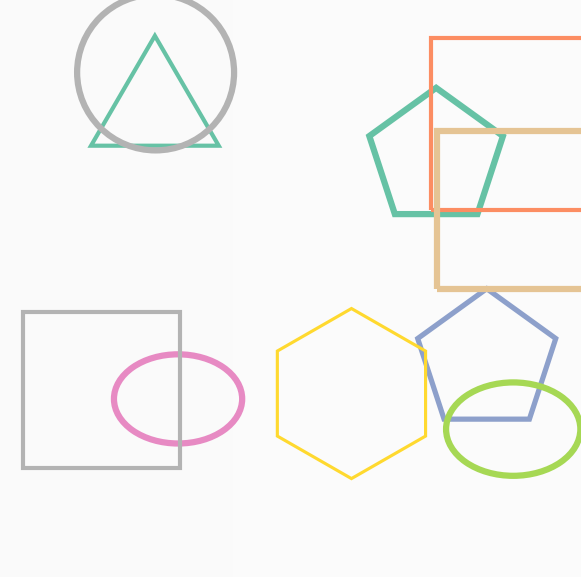[{"shape": "pentagon", "thickness": 3, "radius": 0.6, "center": [0.75, 0.726]}, {"shape": "triangle", "thickness": 2, "radius": 0.63, "center": [0.266, 0.81]}, {"shape": "square", "thickness": 2, "radius": 0.74, "center": [0.891, 0.784]}, {"shape": "pentagon", "thickness": 2.5, "radius": 0.62, "center": [0.837, 0.374]}, {"shape": "oval", "thickness": 3, "radius": 0.55, "center": [0.306, 0.308]}, {"shape": "oval", "thickness": 3, "radius": 0.58, "center": [0.883, 0.256]}, {"shape": "hexagon", "thickness": 1.5, "radius": 0.74, "center": [0.605, 0.318]}, {"shape": "square", "thickness": 3, "radius": 0.68, "center": [0.888, 0.635]}, {"shape": "circle", "thickness": 3, "radius": 0.68, "center": [0.268, 0.874]}, {"shape": "square", "thickness": 2, "radius": 0.68, "center": [0.174, 0.324]}]